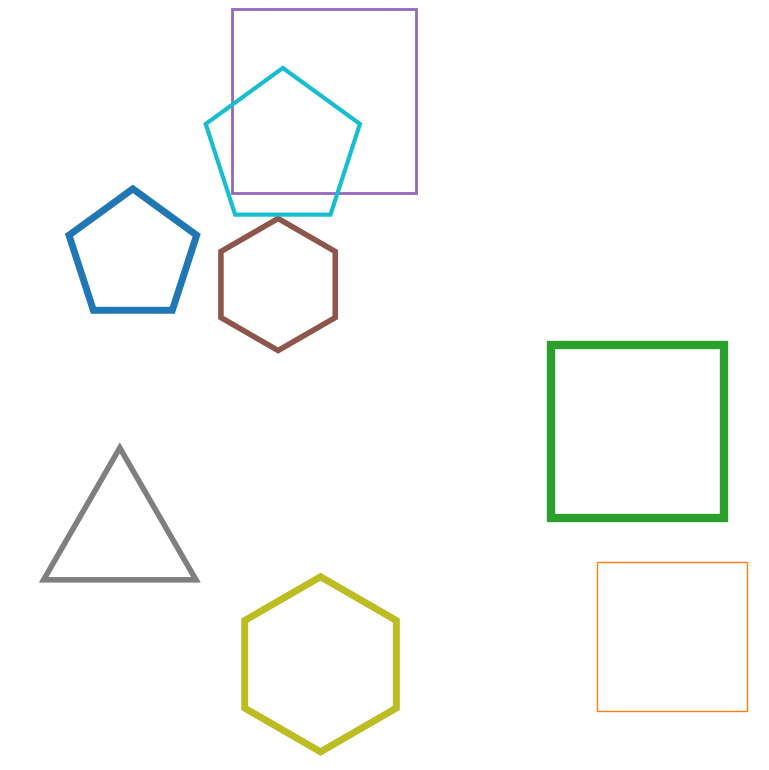[{"shape": "pentagon", "thickness": 2.5, "radius": 0.44, "center": [0.173, 0.668]}, {"shape": "square", "thickness": 0.5, "radius": 0.49, "center": [0.872, 0.174]}, {"shape": "square", "thickness": 3, "radius": 0.56, "center": [0.828, 0.439]}, {"shape": "square", "thickness": 1, "radius": 0.6, "center": [0.421, 0.869]}, {"shape": "hexagon", "thickness": 2, "radius": 0.43, "center": [0.361, 0.63]}, {"shape": "triangle", "thickness": 2, "radius": 0.57, "center": [0.156, 0.304]}, {"shape": "hexagon", "thickness": 2.5, "radius": 0.57, "center": [0.416, 0.137]}, {"shape": "pentagon", "thickness": 1.5, "radius": 0.53, "center": [0.367, 0.806]}]